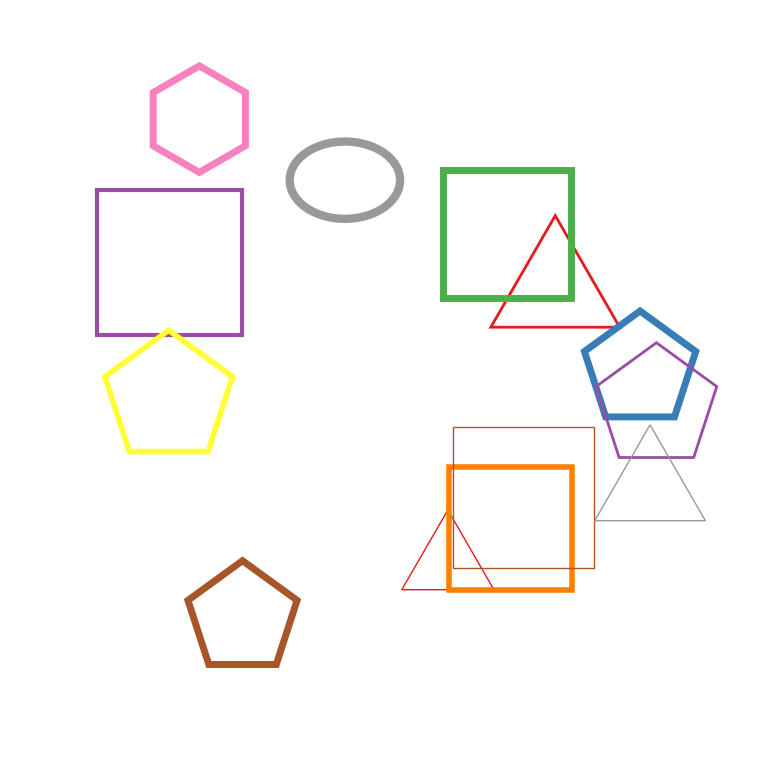[{"shape": "triangle", "thickness": 1, "radius": 0.48, "center": [0.721, 0.623]}, {"shape": "triangle", "thickness": 0.5, "radius": 0.35, "center": [0.582, 0.269]}, {"shape": "pentagon", "thickness": 2.5, "radius": 0.38, "center": [0.831, 0.52]}, {"shape": "square", "thickness": 2.5, "radius": 0.41, "center": [0.658, 0.696]}, {"shape": "pentagon", "thickness": 1, "radius": 0.41, "center": [0.852, 0.473]}, {"shape": "square", "thickness": 1.5, "radius": 0.47, "center": [0.22, 0.659]}, {"shape": "square", "thickness": 2, "radius": 0.4, "center": [0.663, 0.313]}, {"shape": "pentagon", "thickness": 2, "radius": 0.44, "center": [0.219, 0.484]}, {"shape": "pentagon", "thickness": 2.5, "radius": 0.37, "center": [0.315, 0.197]}, {"shape": "square", "thickness": 0.5, "radius": 0.46, "center": [0.68, 0.354]}, {"shape": "hexagon", "thickness": 2.5, "radius": 0.35, "center": [0.259, 0.845]}, {"shape": "oval", "thickness": 3, "radius": 0.36, "center": [0.448, 0.766]}, {"shape": "triangle", "thickness": 0.5, "radius": 0.41, "center": [0.844, 0.365]}]